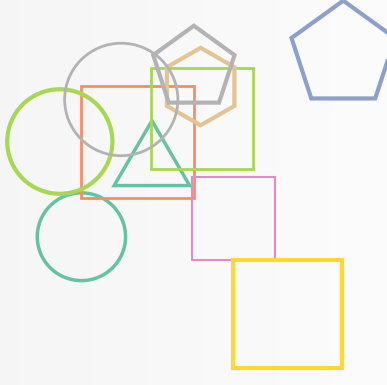[{"shape": "circle", "thickness": 2.5, "radius": 0.57, "center": [0.21, 0.385]}, {"shape": "triangle", "thickness": 2.5, "radius": 0.56, "center": [0.392, 0.574]}, {"shape": "square", "thickness": 2, "radius": 0.73, "center": [0.355, 0.632]}, {"shape": "pentagon", "thickness": 3, "radius": 0.7, "center": [0.886, 0.858]}, {"shape": "square", "thickness": 1.5, "radius": 0.54, "center": [0.603, 0.432]}, {"shape": "square", "thickness": 2, "radius": 0.66, "center": [0.522, 0.691]}, {"shape": "circle", "thickness": 3, "radius": 0.68, "center": [0.154, 0.632]}, {"shape": "square", "thickness": 3, "radius": 0.7, "center": [0.741, 0.184]}, {"shape": "hexagon", "thickness": 3, "radius": 0.5, "center": [0.518, 0.775]}, {"shape": "pentagon", "thickness": 3, "radius": 0.55, "center": [0.5, 0.823]}, {"shape": "circle", "thickness": 2, "radius": 0.73, "center": [0.313, 0.742]}]